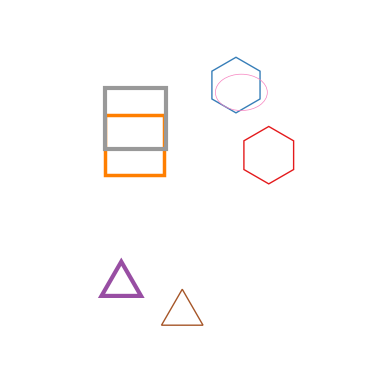[{"shape": "hexagon", "thickness": 1, "radius": 0.37, "center": [0.698, 0.597]}, {"shape": "hexagon", "thickness": 1, "radius": 0.36, "center": [0.613, 0.779]}, {"shape": "triangle", "thickness": 3, "radius": 0.3, "center": [0.315, 0.261]}, {"shape": "square", "thickness": 2.5, "radius": 0.38, "center": [0.349, 0.623]}, {"shape": "triangle", "thickness": 1, "radius": 0.31, "center": [0.473, 0.186]}, {"shape": "oval", "thickness": 0.5, "radius": 0.34, "center": [0.627, 0.76]}, {"shape": "square", "thickness": 3, "radius": 0.39, "center": [0.352, 0.692]}]